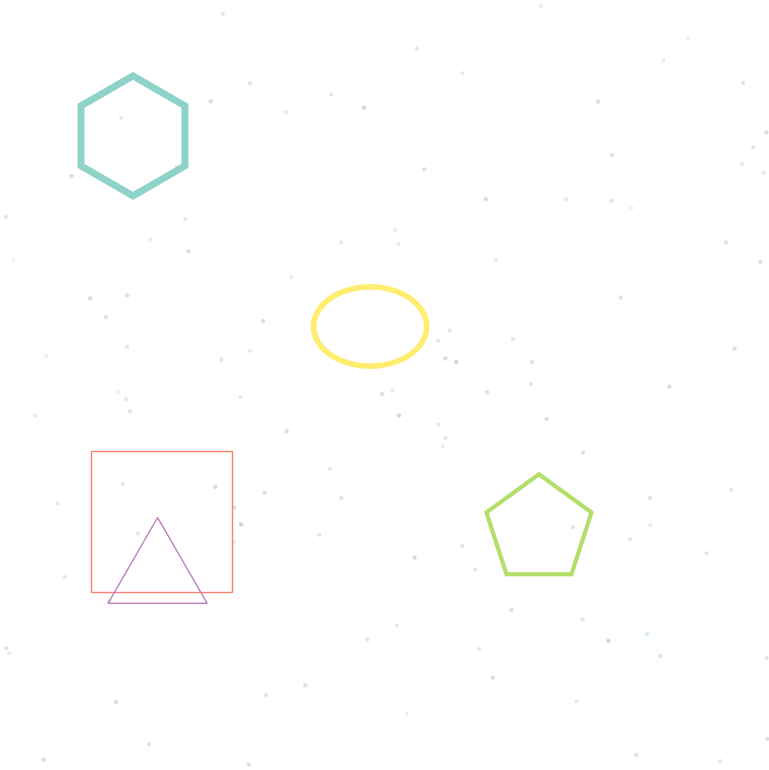[{"shape": "hexagon", "thickness": 2.5, "radius": 0.39, "center": [0.173, 0.824]}, {"shape": "square", "thickness": 0.5, "radius": 0.46, "center": [0.21, 0.323]}, {"shape": "pentagon", "thickness": 1.5, "radius": 0.36, "center": [0.7, 0.312]}, {"shape": "triangle", "thickness": 0.5, "radius": 0.37, "center": [0.205, 0.254]}, {"shape": "oval", "thickness": 2, "radius": 0.37, "center": [0.481, 0.576]}]